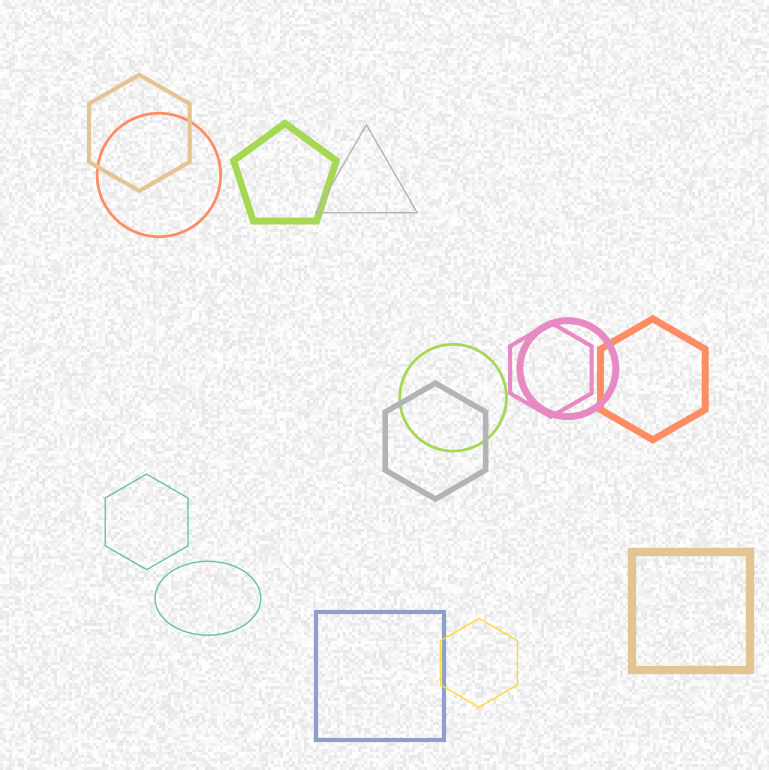[{"shape": "hexagon", "thickness": 0.5, "radius": 0.31, "center": [0.19, 0.322]}, {"shape": "oval", "thickness": 0.5, "radius": 0.34, "center": [0.27, 0.223]}, {"shape": "hexagon", "thickness": 2.5, "radius": 0.39, "center": [0.848, 0.507]}, {"shape": "circle", "thickness": 1, "radius": 0.4, "center": [0.206, 0.773]}, {"shape": "square", "thickness": 1.5, "radius": 0.41, "center": [0.494, 0.122]}, {"shape": "hexagon", "thickness": 1.5, "radius": 0.31, "center": [0.715, 0.52]}, {"shape": "circle", "thickness": 2.5, "radius": 0.31, "center": [0.737, 0.521]}, {"shape": "pentagon", "thickness": 2.5, "radius": 0.35, "center": [0.37, 0.77]}, {"shape": "circle", "thickness": 1, "radius": 0.35, "center": [0.588, 0.484]}, {"shape": "hexagon", "thickness": 0.5, "radius": 0.29, "center": [0.622, 0.139]}, {"shape": "hexagon", "thickness": 1.5, "radius": 0.38, "center": [0.181, 0.827]}, {"shape": "square", "thickness": 3, "radius": 0.38, "center": [0.898, 0.207]}, {"shape": "hexagon", "thickness": 2, "radius": 0.38, "center": [0.566, 0.427]}, {"shape": "triangle", "thickness": 0.5, "radius": 0.38, "center": [0.476, 0.762]}]